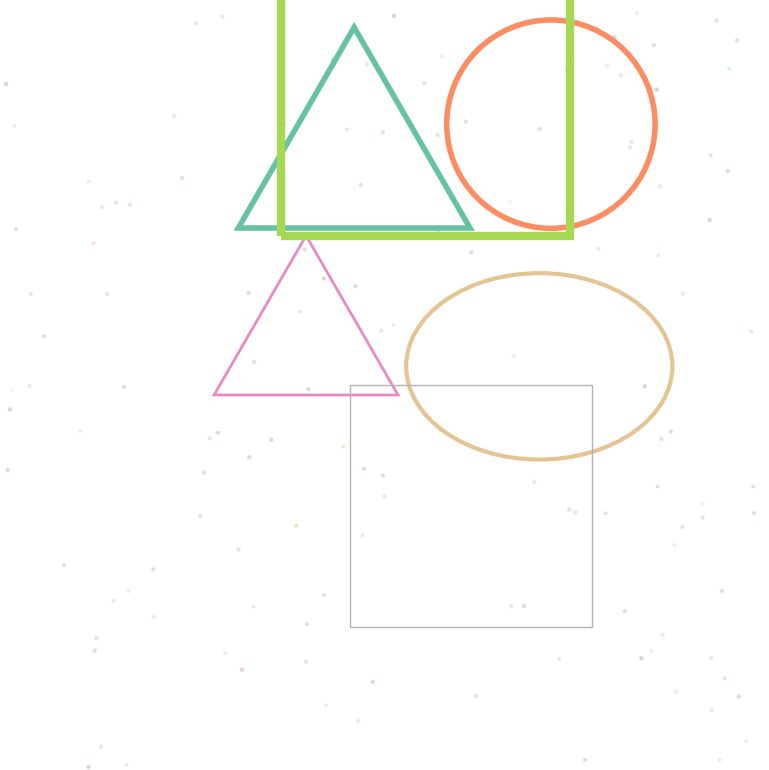[{"shape": "triangle", "thickness": 2, "radius": 0.87, "center": [0.46, 0.791]}, {"shape": "circle", "thickness": 2, "radius": 0.68, "center": [0.715, 0.839]}, {"shape": "triangle", "thickness": 1, "radius": 0.69, "center": [0.397, 0.556]}, {"shape": "square", "thickness": 3, "radius": 0.94, "center": [0.553, 0.881]}, {"shape": "oval", "thickness": 1.5, "radius": 0.86, "center": [0.7, 0.524]}, {"shape": "square", "thickness": 0.5, "radius": 0.79, "center": [0.612, 0.343]}]